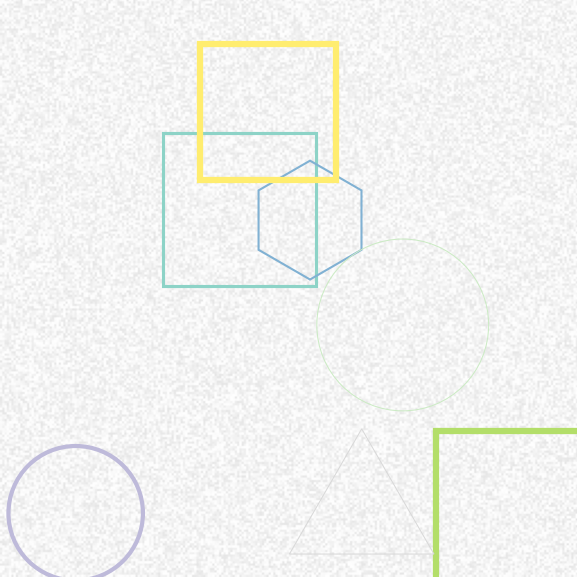[{"shape": "square", "thickness": 1.5, "radius": 0.66, "center": [0.414, 0.636]}, {"shape": "circle", "thickness": 2, "radius": 0.58, "center": [0.131, 0.11]}, {"shape": "hexagon", "thickness": 1, "radius": 0.51, "center": [0.537, 0.618]}, {"shape": "square", "thickness": 3, "radius": 0.69, "center": [0.893, 0.116]}, {"shape": "triangle", "thickness": 0.5, "radius": 0.72, "center": [0.626, 0.112]}, {"shape": "circle", "thickness": 0.5, "radius": 0.74, "center": [0.697, 0.436]}, {"shape": "square", "thickness": 3, "radius": 0.59, "center": [0.464, 0.805]}]